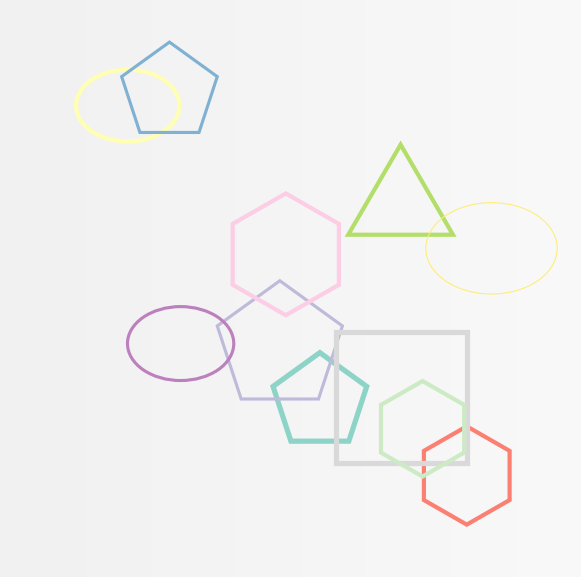[{"shape": "pentagon", "thickness": 2.5, "radius": 0.42, "center": [0.55, 0.304]}, {"shape": "oval", "thickness": 2, "radius": 0.44, "center": [0.22, 0.816]}, {"shape": "pentagon", "thickness": 1.5, "radius": 0.57, "center": [0.481, 0.4]}, {"shape": "hexagon", "thickness": 2, "radius": 0.43, "center": [0.803, 0.176]}, {"shape": "pentagon", "thickness": 1.5, "radius": 0.43, "center": [0.292, 0.84]}, {"shape": "triangle", "thickness": 2, "radius": 0.52, "center": [0.689, 0.645]}, {"shape": "hexagon", "thickness": 2, "radius": 0.53, "center": [0.492, 0.559]}, {"shape": "square", "thickness": 2.5, "radius": 0.56, "center": [0.69, 0.311]}, {"shape": "oval", "thickness": 1.5, "radius": 0.46, "center": [0.311, 0.404]}, {"shape": "hexagon", "thickness": 2, "radius": 0.41, "center": [0.727, 0.257]}, {"shape": "oval", "thickness": 0.5, "radius": 0.56, "center": [0.846, 0.569]}]